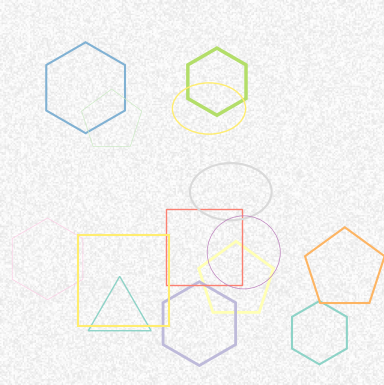[{"shape": "hexagon", "thickness": 1.5, "radius": 0.41, "center": [0.83, 0.136]}, {"shape": "triangle", "thickness": 1, "radius": 0.47, "center": [0.311, 0.188]}, {"shape": "pentagon", "thickness": 2, "radius": 0.51, "center": [0.613, 0.271]}, {"shape": "hexagon", "thickness": 2, "radius": 0.54, "center": [0.518, 0.159]}, {"shape": "square", "thickness": 1, "radius": 0.5, "center": [0.53, 0.358]}, {"shape": "hexagon", "thickness": 1.5, "radius": 0.59, "center": [0.222, 0.772]}, {"shape": "pentagon", "thickness": 1.5, "radius": 0.54, "center": [0.896, 0.301]}, {"shape": "hexagon", "thickness": 2.5, "radius": 0.44, "center": [0.563, 0.788]}, {"shape": "hexagon", "thickness": 0.5, "radius": 0.53, "center": [0.123, 0.328]}, {"shape": "oval", "thickness": 1.5, "radius": 0.53, "center": [0.599, 0.502]}, {"shape": "circle", "thickness": 0.5, "radius": 0.47, "center": [0.633, 0.344]}, {"shape": "pentagon", "thickness": 0.5, "radius": 0.41, "center": [0.29, 0.686]}, {"shape": "square", "thickness": 1.5, "radius": 0.59, "center": [0.321, 0.271]}, {"shape": "oval", "thickness": 1, "radius": 0.48, "center": [0.543, 0.718]}]